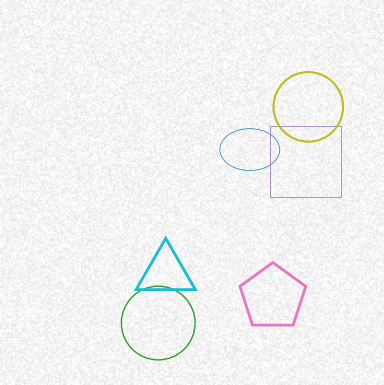[{"shape": "oval", "thickness": 0.5, "radius": 0.39, "center": [0.649, 0.611]}, {"shape": "circle", "thickness": 1, "radius": 0.48, "center": [0.411, 0.161]}, {"shape": "square", "thickness": 0.5, "radius": 0.46, "center": [0.793, 0.581]}, {"shape": "pentagon", "thickness": 2, "radius": 0.45, "center": [0.709, 0.228]}, {"shape": "circle", "thickness": 1.5, "radius": 0.45, "center": [0.801, 0.722]}, {"shape": "triangle", "thickness": 2, "radius": 0.44, "center": [0.43, 0.292]}]